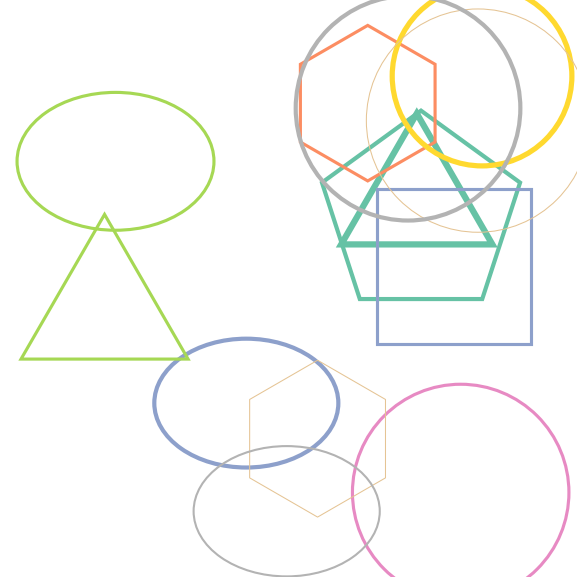[{"shape": "triangle", "thickness": 3, "radius": 0.76, "center": [0.722, 0.651]}, {"shape": "pentagon", "thickness": 2, "radius": 0.9, "center": [0.729, 0.627]}, {"shape": "hexagon", "thickness": 1.5, "radius": 0.67, "center": [0.637, 0.82]}, {"shape": "oval", "thickness": 2, "radius": 0.8, "center": [0.427, 0.301]}, {"shape": "square", "thickness": 1.5, "radius": 0.67, "center": [0.786, 0.538]}, {"shape": "circle", "thickness": 1.5, "radius": 0.94, "center": [0.798, 0.146]}, {"shape": "triangle", "thickness": 1.5, "radius": 0.84, "center": [0.181, 0.461]}, {"shape": "oval", "thickness": 1.5, "radius": 0.85, "center": [0.2, 0.72]}, {"shape": "circle", "thickness": 2.5, "radius": 0.78, "center": [0.835, 0.867]}, {"shape": "circle", "thickness": 0.5, "radius": 0.97, "center": [0.828, 0.79]}, {"shape": "hexagon", "thickness": 0.5, "radius": 0.68, "center": [0.55, 0.24]}, {"shape": "circle", "thickness": 2, "radius": 0.97, "center": [0.707, 0.812]}, {"shape": "oval", "thickness": 1, "radius": 0.81, "center": [0.496, 0.114]}]